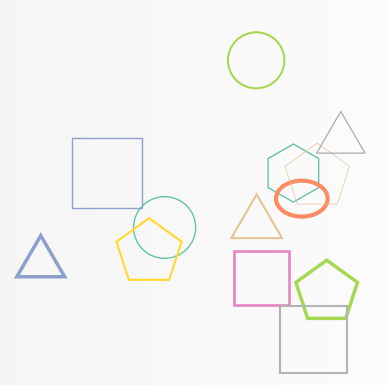[{"shape": "circle", "thickness": 1, "radius": 0.4, "center": [0.425, 0.409]}, {"shape": "hexagon", "thickness": 1, "radius": 0.38, "center": [0.757, 0.55]}, {"shape": "oval", "thickness": 3, "radius": 0.33, "center": [0.779, 0.484]}, {"shape": "square", "thickness": 1, "radius": 0.45, "center": [0.277, 0.551]}, {"shape": "triangle", "thickness": 2.5, "radius": 0.36, "center": [0.105, 0.317]}, {"shape": "square", "thickness": 2, "radius": 0.35, "center": [0.675, 0.278]}, {"shape": "pentagon", "thickness": 2.5, "radius": 0.42, "center": [0.843, 0.241]}, {"shape": "circle", "thickness": 1.5, "radius": 0.36, "center": [0.661, 0.843]}, {"shape": "pentagon", "thickness": 1.5, "radius": 0.44, "center": [0.385, 0.345]}, {"shape": "triangle", "thickness": 1.5, "radius": 0.38, "center": [0.662, 0.419]}, {"shape": "pentagon", "thickness": 0.5, "radius": 0.44, "center": [0.819, 0.541]}, {"shape": "triangle", "thickness": 1, "radius": 0.36, "center": [0.88, 0.638]}, {"shape": "square", "thickness": 1.5, "radius": 0.43, "center": [0.809, 0.118]}]